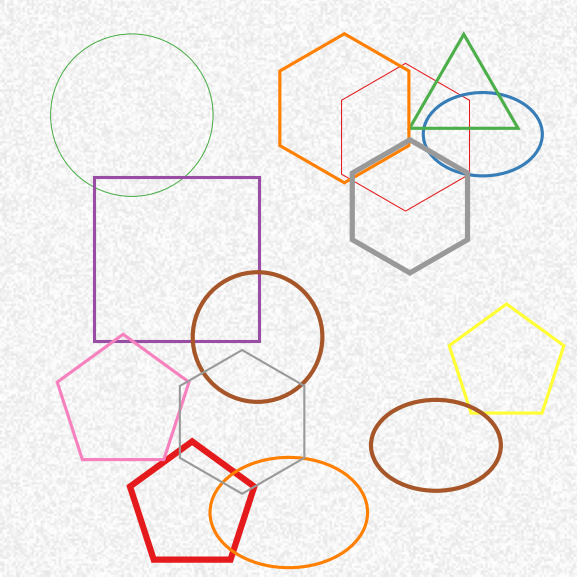[{"shape": "pentagon", "thickness": 3, "radius": 0.57, "center": [0.333, 0.122]}, {"shape": "hexagon", "thickness": 0.5, "radius": 0.64, "center": [0.702, 0.762]}, {"shape": "oval", "thickness": 1.5, "radius": 0.52, "center": [0.836, 0.767]}, {"shape": "triangle", "thickness": 1.5, "radius": 0.54, "center": [0.803, 0.831]}, {"shape": "circle", "thickness": 0.5, "radius": 0.7, "center": [0.228, 0.8]}, {"shape": "square", "thickness": 1.5, "radius": 0.71, "center": [0.306, 0.55]}, {"shape": "hexagon", "thickness": 1.5, "radius": 0.65, "center": [0.596, 0.812]}, {"shape": "oval", "thickness": 1.5, "radius": 0.68, "center": [0.5, 0.112]}, {"shape": "pentagon", "thickness": 1.5, "radius": 0.52, "center": [0.877, 0.368]}, {"shape": "circle", "thickness": 2, "radius": 0.56, "center": [0.446, 0.416]}, {"shape": "oval", "thickness": 2, "radius": 0.56, "center": [0.755, 0.228]}, {"shape": "pentagon", "thickness": 1.5, "radius": 0.6, "center": [0.213, 0.3]}, {"shape": "hexagon", "thickness": 2.5, "radius": 0.58, "center": [0.71, 0.642]}, {"shape": "hexagon", "thickness": 1, "radius": 0.62, "center": [0.419, 0.269]}]